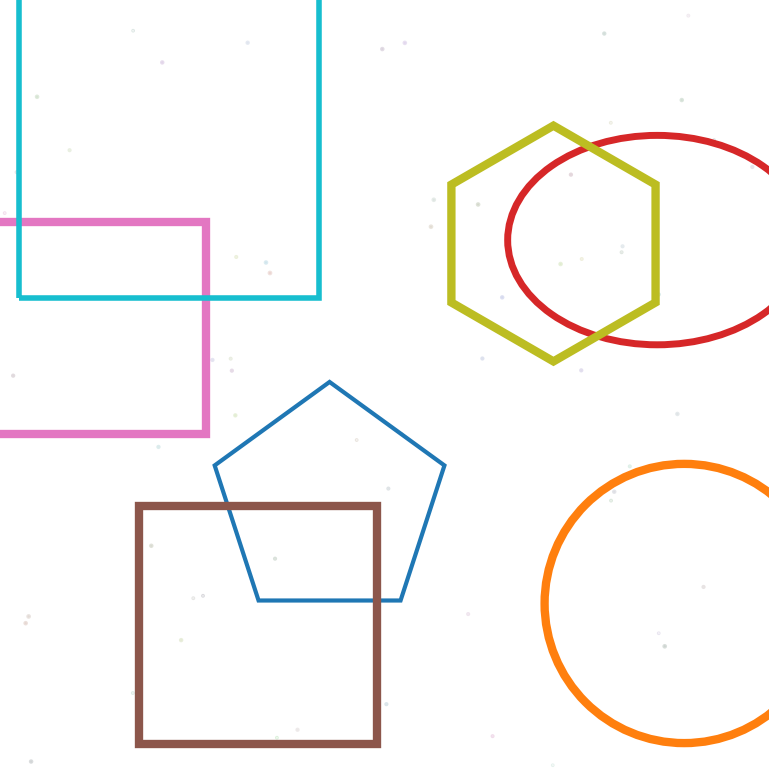[{"shape": "pentagon", "thickness": 1.5, "radius": 0.78, "center": [0.428, 0.347]}, {"shape": "circle", "thickness": 3, "radius": 0.91, "center": [0.889, 0.216]}, {"shape": "oval", "thickness": 2.5, "radius": 0.97, "center": [0.854, 0.688]}, {"shape": "square", "thickness": 3, "radius": 0.77, "center": [0.335, 0.189]}, {"shape": "square", "thickness": 3, "radius": 0.69, "center": [0.131, 0.574]}, {"shape": "hexagon", "thickness": 3, "radius": 0.77, "center": [0.719, 0.684]}, {"shape": "square", "thickness": 2, "radius": 0.97, "center": [0.22, 0.807]}]